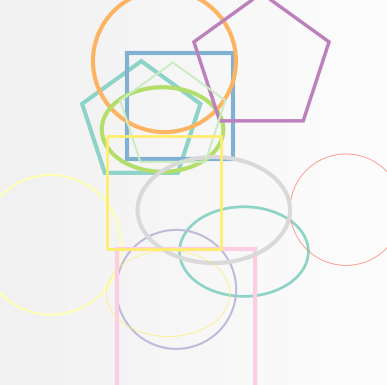[{"shape": "pentagon", "thickness": 3, "radius": 0.8, "center": [0.365, 0.681]}, {"shape": "oval", "thickness": 2, "radius": 0.83, "center": [0.63, 0.347]}, {"shape": "circle", "thickness": 1.5, "radius": 0.91, "center": [0.131, 0.364]}, {"shape": "circle", "thickness": 1.5, "radius": 0.77, "center": [0.455, 0.248]}, {"shape": "circle", "thickness": 0.5, "radius": 0.72, "center": [0.893, 0.455]}, {"shape": "square", "thickness": 3, "radius": 0.69, "center": [0.465, 0.725]}, {"shape": "circle", "thickness": 3, "radius": 0.92, "center": [0.424, 0.841]}, {"shape": "oval", "thickness": 3, "radius": 0.78, "center": [0.42, 0.664]}, {"shape": "square", "thickness": 3, "radius": 0.89, "center": [0.48, 0.175]}, {"shape": "oval", "thickness": 3, "radius": 0.98, "center": [0.552, 0.455]}, {"shape": "pentagon", "thickness": 2.5, "radius": 0.92, "center": [0.675, 0.834]}, {"shape": "pentagon", "thickness": 1.5, "radius": 0.71, "center": [0.446, 0.695]}, {"shape": "oval", "thickness": 0.5, "radius": 0.8, "center": [0.434, 0.237]}, {"shape": "square", "thickness": 2, "radius": 0.73, "center": [0.424, 0.501]}]